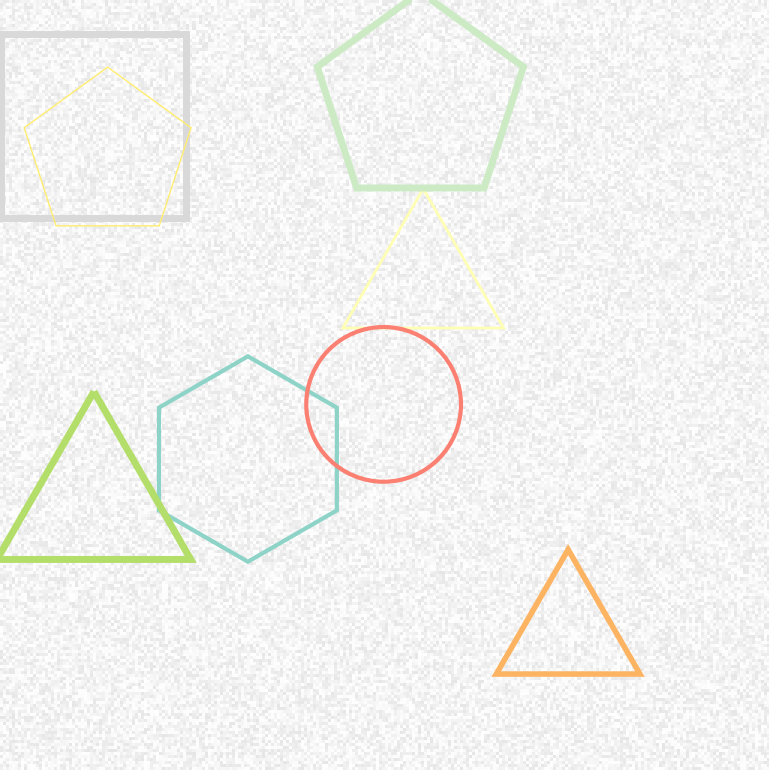[{"shape": "hexagon", "thickness": 1.5, "radius": 0.67, "center": [0.322, 0.404]}, {"shape": "triangle", "thickness": 1, "radius": 0.6, "center": [0.55, 0.634]}, {"shape": "circle", "thickness": 1.5, "radius": 0.5, "center": [0.498, 0.475]}, {"shape": "triangle", "thickness": 2, "radius": 0.54, "center": [0.738, 0.178]}, {"shape": "triangle", "thickness": 2.5, "radius": 0.73, "center": [0.122, 0.346]}, {"shape": "square", "thickness": 2.5, "radius": 0.6, "center": [0.121, 0.836]}, {"shape": "pentagon", "thickness": 2.5, "radius": 0.7, "center": [0.546, 0.87]}, {"shape": "pentagon", "thickness": 0.5, "radius": 0.57, "center": [0.14, 0.799]}]